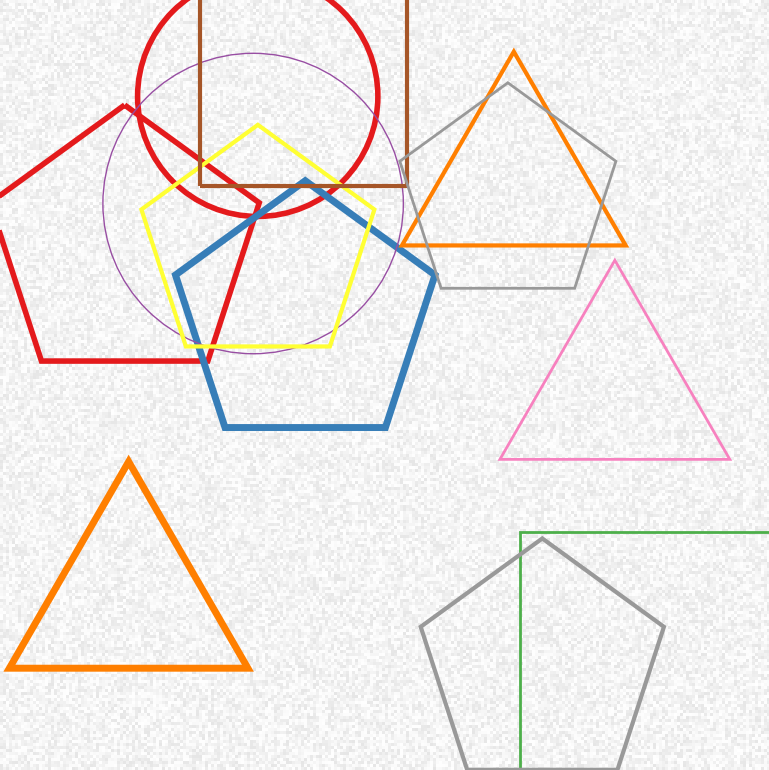[{"shape": "pentagon", "thickness": 2, "radius": 0.92, "center": [0.162, 0.68]}, {"shape": "circle", "thickness": 2, "radius": 0.78, "center": [0.335, 0.875]}, {"shape": "pentagon", "thickness": 2.5, "radius": 0.89, "center": [0.396, 0.588]}, {"shape": "square", "thickness": 1, "radius": 0.98, "center": [0.872, 0.113]}, {"shape": "circle", "thickness": 0.5, "radius": 0.98, "center": [0.329, 0.736]}, {"shape": "triangle", "thickness": 1.5, "radius": 0.84, "center": [0.667, 0.765]}, {"shape": "triangle", "thickness": 2.5, "radius": 0.89, "center": [0.167, 0.222]}, {"shape": "pentagon", "thickness": 1.5, "radius": 0.8, "center": [0.335, 0.679]}, {"shape": "square", "thickness": 1.5, "radius": 0.67, "center": [0.394, 0.893]}, {"shape": "triangle", "thickness": 1, "radius": 0.86, "center": [0.799, 0.49]}, {"shape": "pentagon", "thickness": 1, "radius": 0.74, "center": [0.66, 0.745]}, {"shape": "pentagon", "thickness": 1.5, "radius": 0.83, "center": [0.704, 0.135]}]